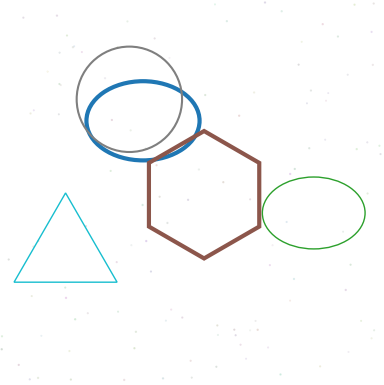[{"shape": "oval", "thickness": 3, "radius": 0.73, "center": [0.371, 0.686]}, {"shape": "oval", "thickness": 1, "radius": 0.67, "center": [0.815, 0.447]}, {"shape": "hexagon", "thickness": 3, "radius": 0.83, "center": [0.53, 0.494]}, {"shape": "circle", "thickness": 1.5, "radius": 0.68, "center": [0.336, 0.742]}, {"shape": "triangle", "thickness": 1, "radius": 0.77, "center": [0.17, 0.344]}]